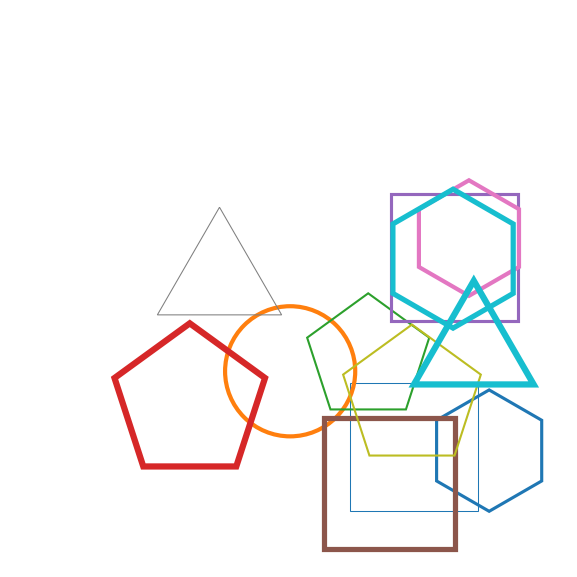[{"shape": "square", "thickness": 0.5, "radius": 0.55, "center": [0.716, 0.225]}, {"shape": "hexagon", "thickness": 1.5, "radius": 0.53, "center": [0.847, 0.219]}, {"shape": "circle", "thickness": 2, "radius": 0.56, "center": [0.502, 0.356]}, {"shape": "pentagon", "thickness": 1, "radius": 0.56, "center": [0.638, 0.38]}, {"shape": "pentagon", "thickness": 3, "radius": 0.68, "center": [0.329, 0.302]}, {"shape": "square", "thickness": 1.5, "radius": 0.55, "center": [0.787, 0.554]}, {"shape": "square", "thickness": 2.5, "radius": 0.57, "center": [0.675, 0.162]}, {"shape": "hexagon", "thickness": 2, "radius": 0.5, "center": [0.812, 0.587]}, {"shape": "triangle", "thickness": 0.5, "radius": 0.62, "center": [0.38, 0.516]}, {"shape": "pentagon", "thickness": 1, "radius": 0.63, "center": [0.713, 0.312]}, {"shape": "triangle", "thickness": 3, "radius": 0.6, "center": [0.82, 0.393]}, {"shape": "hexagon", "thickness": 2.5, "radius": 0.6, "center": [0.785, 0.551]}]